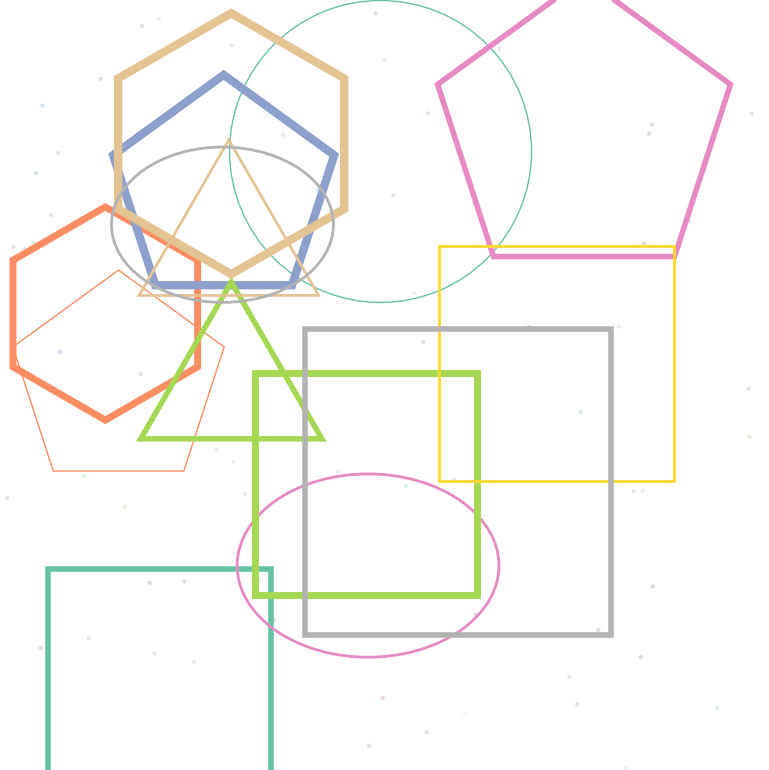[{"shape": "square", "thickness": 2, "radius": 0.72, "center": [0.207, 0.116]}, {"shape": "circle", "thickness": 0.5, "radius": 0.98, "center": [0.494, 0.803]}, {"shape": "pentagon", "thickness": 0.5, "radius": 0.72, "center": [0.154, 0.505]}, {"shape": "hexagon", "thickness": 2.5, "radius": 0.69, "center": [0.137, 0.593]}, {"shape": "pentagon", "thickness": 3, "radius": 0.76, "center": [0.29, 0.752]}, {"shape": "pentagon", "thickness": 2, "radius": 1.0, "center": [0.759, 0.829]}, {"shape": "oval", "thickness": 1, "radius": 0.85, "center": [0.478, 0.265]}, {"shape": "square", "thickness": 2.5, "radius": 0.72, "center": [0.476, 0.371]}, {"shape": "triangle", "thickness": 2, "radius": 0.68, "center": [0.3, 0.498]}, {"shape": "square", "thickness": 1, "radius": 0.76, "center": [0.723, 0.528]}, {"shape": "triangle", "thickness": 1, "radius": 0.67, "center": [0.297, 0.684]}, {"shape": "hexagon", "thickness": 3, "radius": 0.85, "center": [0.3, 0.813]}, {"shape": "square", "thickness": 2, "radius": 0.99, "center": [0.594, 0.374]}, {"shape": "oval", "thickness": 1, "radius": 0.72, "center": [0.289, 0.708]}]